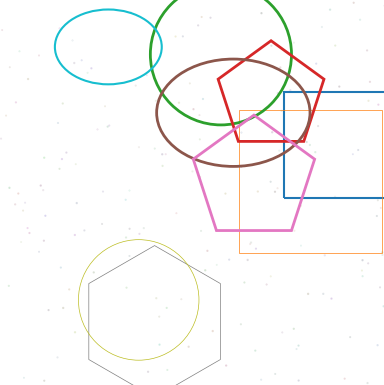[{"shape": "square", "thickness": 1.5, "radius": 0.68, "center": [0.875, 0.623]}, {"shape": "square", "thickness": 0.5, "radius": 0.93, "center": [0.807, 0.528]}, {"shape": "circle", "thickness": 2, "radius": 0.92, "center": [0.574, 0.859]}, {"shape": "pentagon", "thickness": 2, "radius": 0.72, "center": [0.704, 0.75]}, {"shape": "oval", "thickness": 2, "radius": 1.0, "center": [0.606, 0.707]}, {"shape": "pentagon", "thickness": 2, "radius": 0.83, "center": [0.66, 0.535]}, {"shape": "hexagon", "thickness": 0.5, "radius": 0.99, "center": [0.402, 0.165]}, {"shape": "circle", "thickness": 0.5, "radius": 0.78, "center": [0.36, 0.221]}, {"shape": "oval", "thickness": 1.5, "radius": 0.69, "center": [0.281, 0.878]}]